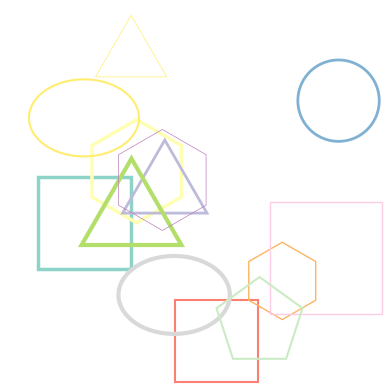[{"shape": "square", "thickness": 2.5, "radius": 0.6, "center": [0.22, 0.421]}, {"shape": "hexagon", "thickness": 2.5, "radius": 0.67, "center": [0.355, 0.555]}, {"shape": "triangle", "thickness": 2, "radius": 0.63, "center": [0.428, 0.51]}, {"shape": "square", "thickness": 1.5, "radius": 0.53, "center": [0.562, 0.115]}, {"shape": "circle", "thickness": 2, "radius": 0.53, "center": [0.879, 0.739]}, {"shape": "hexagon", "thickness": 1, "radius": 0.5, "center": [0.733, 0.27]}, {"shape": "triangle", "thickness": 3, "radius": 0.75, "center": [0.341, 0.438]}, {"shape": "square", "thickness": 1, "radius": 0.73, "center": [0.847, 0.329]}, {"shape": "oval", "thickness": 3, "radius": 0.72, "center": [0.452, 0.234]}, {"shape": "hexagon", "thickness": 0.5, "radius": 0.66, "center": [0.422, 0.533]}, {"shape": "pentagon", "thickness": 1.5, "radius": 0.59, "center": [0.674, 0.163]}, {"shape": "oval", "thickness": 1.5, "radius": 0.71, "center": [0.218, 0.694]}, {"shape": "triangle", "thickness": 0.5, "radius": 0.53, "center": [0.341, 0.854]}]